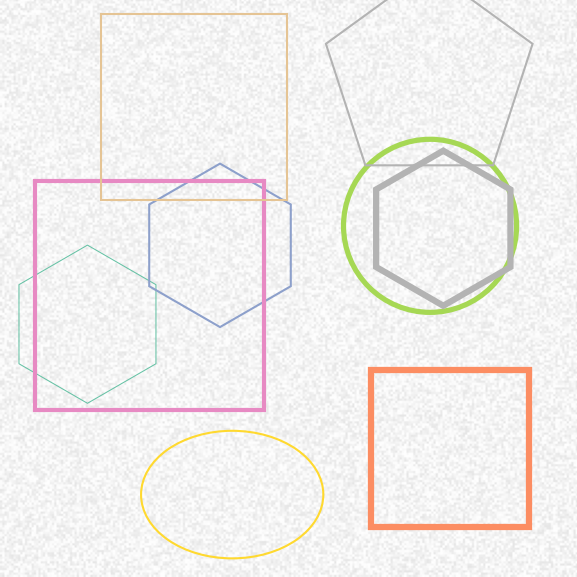[{"shape": "hexagon", "thickness": 0.5, "radius": 0.68, "center": [0.151, 0.438]}, {"shape": "square", "thickness": 3, "radius": 0.68, "center": [0.779, 0.222]}, {"shape": "hexagon", "thickness": 1, "radius": 0.71, "center": [0.381, 0.574]}, {"shape": "square", "thickness": 2, "radius": 0.99, "center": [0.259, 0.488]}, {"shape": "circle", "thickness": 2.5, "radius": 0.75, "center": [0.745, 0.608]}, {"shape": "oval", "thickness": 1, "radius": 0.79, "center": [0.402, 0.143]}, {"shape": "square", "thickness": 1, "radius": 0.8, "center": [0.335, 0.814]}, {"shape": "pentagon", "thickness": 1, "radius": 0.94, "center": [0.743, 0.865]}, {"shape": "hexagon", "thickness": 3, "radius": 0.67, "center": [0.768, 0.604]}]